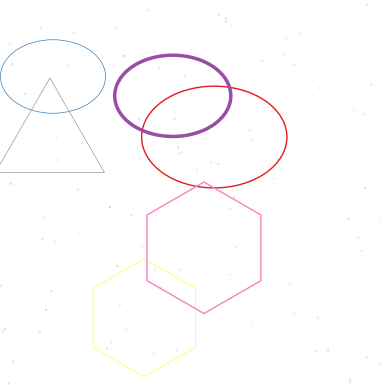[{"shape": "oval", "thickness": 1, "radius": 0.94, "center": [0.557, 0.644]}, {"shape": "oval", "thickness": 0.5, "radius": 0.68, "center": [0.138, 0.801]}, {"shape": "oval", "thickness": 2.5, "radius": 0.75, "center": [0.449, 0.751]}, {"shape": "hexagon", "thickness": 0.5, "radius": 0.77, "center": [0.375, 0.174]}, {"shape": "hexagon", "thickness": 1, "radius": 0.85, "center": [0.53, 0.356]}, {"shape": "triangle", "thickness": 0.5, "radius": 0.82, "center": [0.13, 0.634]}]